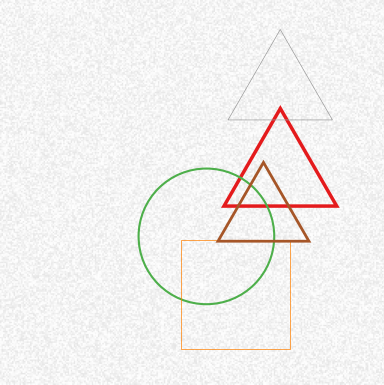[{"shape": "triangle", "thickness": 2.5, "radius": 0.85, "center": [0.728, 0.549]}, {"shape": "circle", "thickness": 1.5, "radius": 0.88, "center": [0.536, 0.386]}, {"shape": "square", "thickness": 0.5, "radius": 0.71, "center": [0.613, 0.236]}, {"shape": "triangle", "thickness": 2, "radius": 0.68, "center": [0.684, 0.442]}, {"shape": "triangle", "thickness": 0.5, "radius": 0.78, "center": [0.728, 0.767]}]